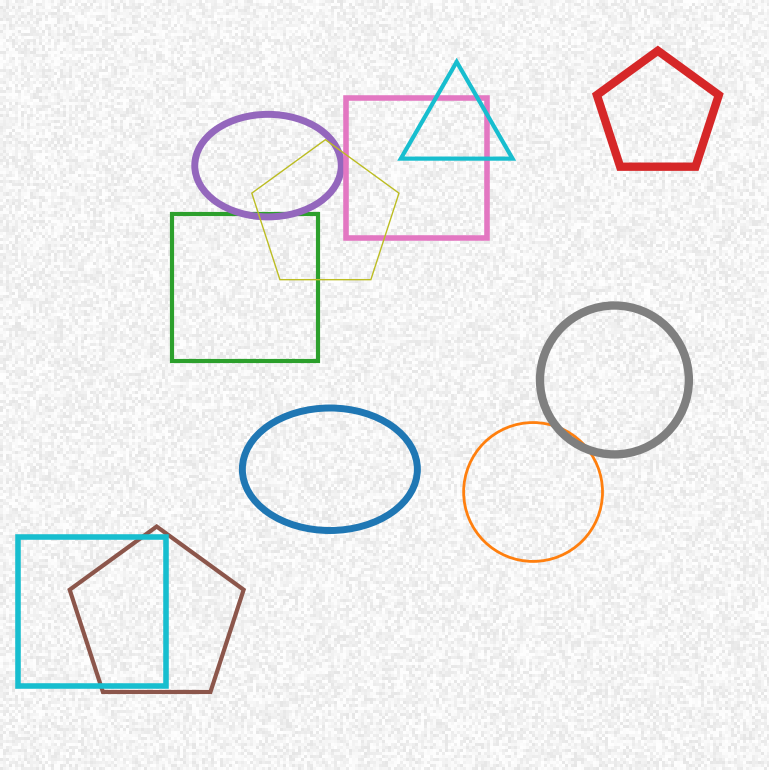[{"shape": "oval", "thickness": 2.5, "radius": 0.57, "center": [0.428, 0.391]}, {"shape": "circle", "thickness": 1, "radius": 0.45, "center": [0.692, 0.361]}, {"shape": "square", "thickness": 1.5, "radius": 0.48, "center": [0.318, 0.626]}, {"shape": "pentagon", "thickness": 3, "radius": 0.42, "center": [0.854, 0.851]}, {"shape": "oval", "thickness": 2.5, "radius": 0.48, "center": [0.348, 0.785]}, {"shape": "pentagon", "thickness": 1.5, "radius": 0.59, "center": [0.203, 0.197]}, {"shape": "square", "thickness": 2, "radius": 0.46, "center": [0.541, 0.782]}, {"shape": "circle", "thickness": 3, "radius": 0.48, "center": [0.798, 0.507]}, {"shape": "pentagon", "thickness": 0.5, "radius": 0.5, "center": [0.423, 0.718]}, {"shape": "triangle", "thickness": 1.5, "radius": 0.42, "center": [0.593, 0.836]}, {"shape": "square", "thickness": 2, "radius": 0.48, "center": [0.119, 0.206]}]